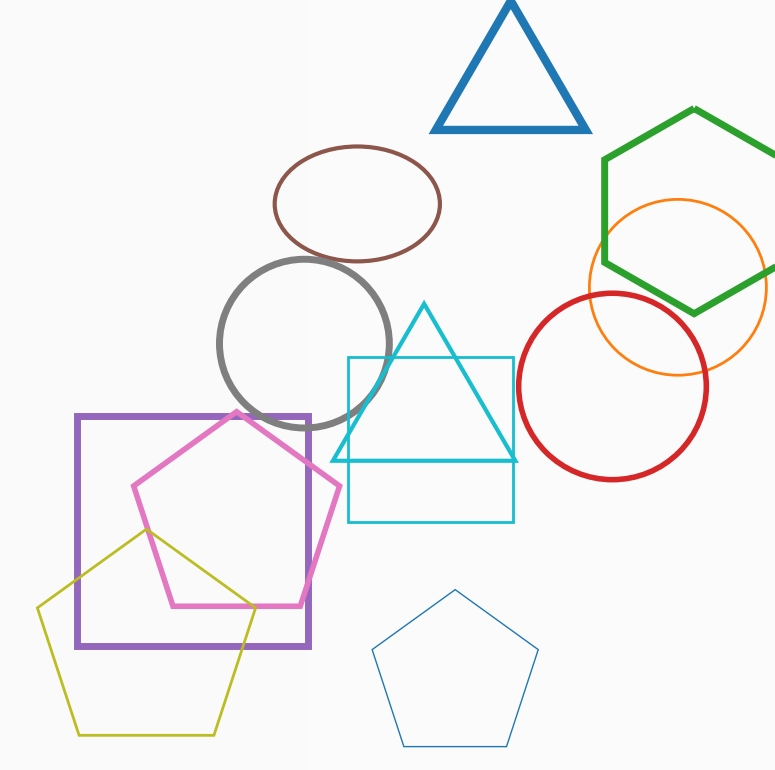[{"shape": "triangle", "thickness": 3, "radius": 0.56, "center": [0.659, 0.887]}, {"shape": "pentagon", "thickness": 0.5, "radius": 0.56, "center": [0.587, 0.122]}, {"shape": "circle", "thickness": 1, "radius": 0.57, "center": [0.875, 0.627]}, {"shape": "hexagon", "thickness": 2.5, "radius": 0.67, "center": [0.896, 0.726]}, {"shape": "circle", "thickness": 2, "radius": 0.61, "center": [0.79, 0.498]}, {"shape": "square", "thickness": 2.5, "radius": 0.75, "center": [0.248, 0.31]}, {"shape": "oval", "thickness": 1.5, "radius": 0.53, "center": [0.461, 0.735]}, {"shape": "pentagon", "thickness": 2, "radius": 0.7, "center": [0.305, 0.326]}, {"shape": "circle", "thickness": 2.5, "radius": 0.55, "center": [0.393, 0.554]}, {"shape": "pentagon", "thickness": 1, "radius": 0.74, "center": [0.189, 0.165]}, {"shape": "triangle", "thickness": 1.5, "radius": 0.68, "center": [0.547, 0.47]}, {"shape": "square", "thickness": 1, "radius": 0.53, "center": [0.556, 0.429]}]